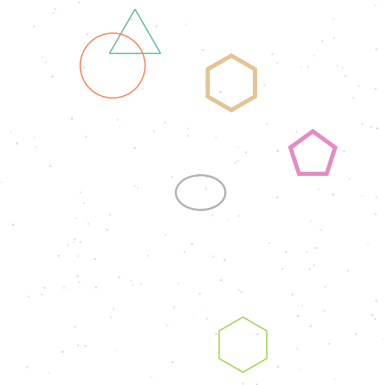[{"shape": "triangle", "thickness": 1, "radius": 0.38, "center": [0.351, 0.9]}, {"shape": "circle", "thickness": 1, "radius": 0.42, "center": [0.293, 0.83]}, {"shape": "pentagon", "thickness": 3, "radius": 0.31, "center": [0.812, 0.598]}, {"shape": "hexagon", "thickness": 1, "radius": 0.36, "center": [0.631, 0.105]}, {"shape": "hexagon", "thickness": 3, "radius": 0.35, "center": [0.601, 0.785]}, {"shape": "oval", "thickness": 1.5, "radius": 0.32, "center": [0.521, 0.5]}]